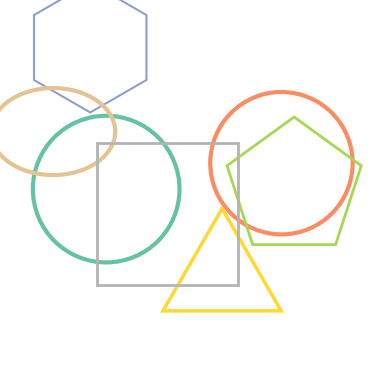[{"shape": "circle", "thickness": 3, "radius": 0.95, "center": [0.276, 0.509]}, {"shape": "circle", "thickness": 3, "radius": 0.92, "center": [0.731, 0.576]}, {"shape": "hexagon", "thickness": 1.5, "radius": 0.84, "center": [0.234, 0.877]}, {"shape": "pentagon", "thickness": 2, "radius": 0.92, "center": [0.764, 0.513]}, {"shape": "triangle", "thickness": 2.5, "radius": 0.89, "center": [0.577, 0.281]}, {"shape": "oval", "thickness": 3, "radius": 0.81, "center": [0.138, 0.658]}, {"shape": "square", "thickness": 2, "radius": 0.92, "center": [0.435, 0.445]}]